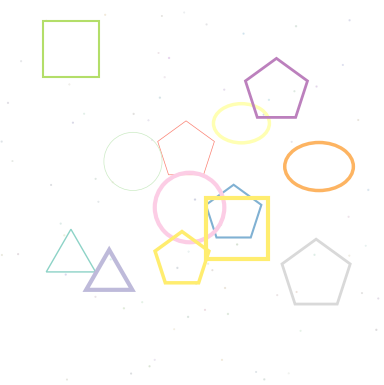[{"shape": "triangle", "thickness": 1, "radius": 0.37, "center": [0.184, 0.331]}, {"shape": "oval", "thickness": 2.5, "radius": 0.36, "center": [0.627, 0.68]}, {"shape": "triangle", "thickness": 3, "radius": 0.35, "center": [0.284, 0.282]}, {"shape": "pentagon", "thickness": 0.5, "radius": 0.39, "center": [0.483, 0.609]}, {"shape": "pentagon", "thickness": 1.5, "radius": 0.38, "center": [0.607, 0.444]}, {"shape": "oval", "thickness": 2.5, "radius": 0.45, "center": [0.829, 0.567]}, {"shape": "square", "thickness": 1.5, "radius": 0.36, "center": [0.185, 0.873]}, {"shape": "circle", "thickness": 3, "radius": 0.45, "center": [0.492, 0.461]}, {"shape": "pentagon", "thickness": 2, "radius": 0.47, "center": [0.821, 0.286]}, {"shape": "pentagon", "thickness": 2, "radius": 0.42, "center": [0.718, 0.764]}, {"shape": "circle", "thickness": 0.5, "radius": 0.38, "center": [0.345, 0.581]}, {"shape": "pentagon", "thickness": 2.5, "radius": 0.37, "center": [0.473, 0.325]}, {"shape": "square", "thickness": 3, "radius": 0.4, "center": [0.616, 0.406]}]